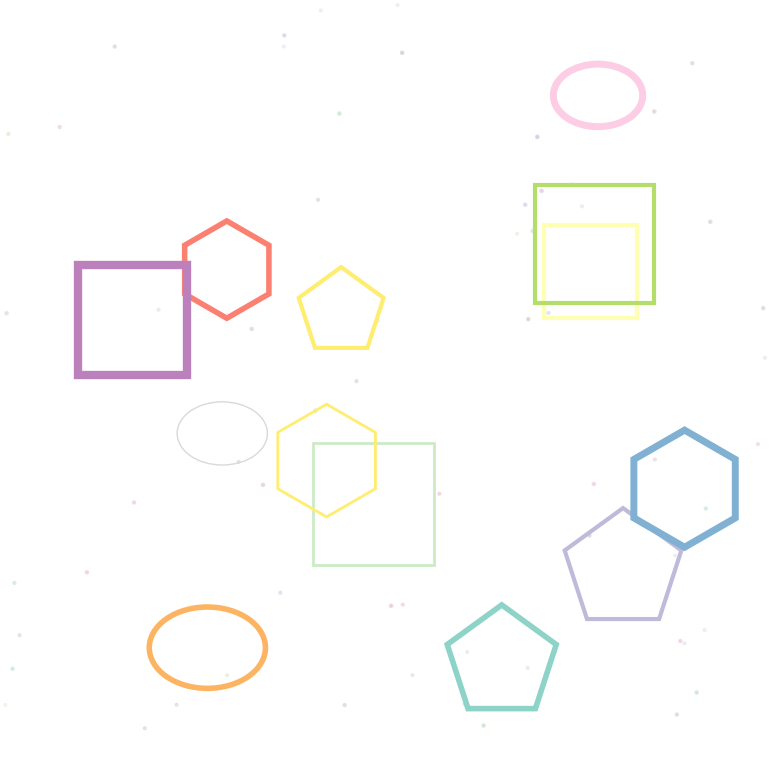[{"shape": "pentagon", "thickness": 2, "radius": 0.37, "center": [0.652, 0.14]}, {"shape": "square", "thickness": 1.5, "radius": 0.3, "center": [0.767, 0.647]}, {"shape": "pentagon", "thickness": 1.5, "radius": 0.4, "center": [0.809, 0.26]}, {"shape": "hexagon", "thickness": 2, "radius": 0.32, "center": [0.295, 0.65]}, {"shape": "hexagon", "thickness": 2.5, "radius": 0.38, "center": [0.889, 0.365]}, {"shape": "oval", "thickness": 2, "radius": 0.38, "center": [0.269, 0.159]}, {"shape": "square", "thickness": 1.5, "radius": 0.38, "center": [0.772, 0.683]}, {"shape": "oval", "thickness": 2.5, "radius": 0.29, "center": [0.777, 0.876]}, {"shape": "oval", "thickness": 0.5, "radius": 0.29, "center": [0.289, 0.437]}, {"shape": "square", "thickness": 3, "radius": 0.36, "center": [0.172, 0.584]}, {"shape": "square", "thickness": 1, "radius": 0.39, "center": [0.485, 0.345]}, {"shape": "pentagon", "thickness": 1.5, "radius": 0.29, "center": [0.443, 0.595]}, {"shape": "hexagon", "thickness": 1, "radius": 0.37, "center": [0.424, 0.402]}]